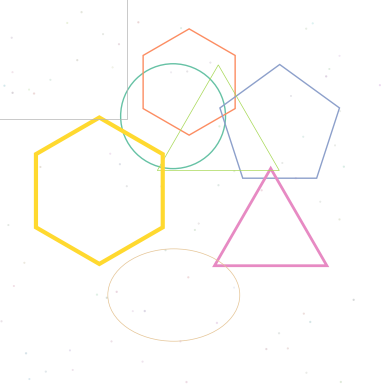[{"shape": "circle", "thickness": 1, "radius": 0.68, "center": [0.45, 0.698]}, {"shape": "hexagon", "thickness": 1, "radius": 0.69, "center": [0.491, 0.787]}, {"shape": "pentagon", "thickness": 1, "radius": 0.82, "center": [0.726, 0.669]}, {"shape": "triangle", "thickness": 2, "radius": 0.84, "center": [0.703, 0.394]}, {"shape": "triangle", "thickness": 0.5, "radius": 0.91, "center": [0.567, 0.649]}, {"shape": "hexagon", "thickness": 3, "radius": 0.95, "center": [0.258, 0.505]}, {"shape": "oval", "thickness": 0.5, "radius": 0.86, "center": [0.451, 0.234]}, {"shape": "square", "thickness": 0.5, "radius": 0.83, "center": [0.163, 0.857]}]